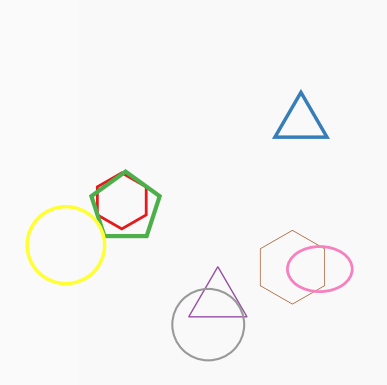[{"shape": "hexagon", "thickness": 2, "radius": 0.36, "center": [0.314, 0.478]}, {"shape": "triangle", "thickness": 2.5, "radius": 0.39, "center": [0.777, 0.683]}, {"shape": "pentagon", "thickness": 3, "radius": 0.46, "center": [0.324, 0.462]}, {"shape": "triangle", "thickness": 1, "radius": 0.43, "center": [0.562, 0.22]}, {"shape": "circle", "thickness": 2.5, "radius": 0.5, "center": [0.17, 0.363]}, {"shape": "hexagon", "thickness": 0.5, "radius": 0.48, "center": [0.755, 0.306]}, {"shape": "oval", "thickness": 2, "radius": 0.42, "center": [0.825, 0.301]}, {"shape": "circle", "thickness": 1.5, "radius": 0.46, "center": [0.537, 0.157]}]